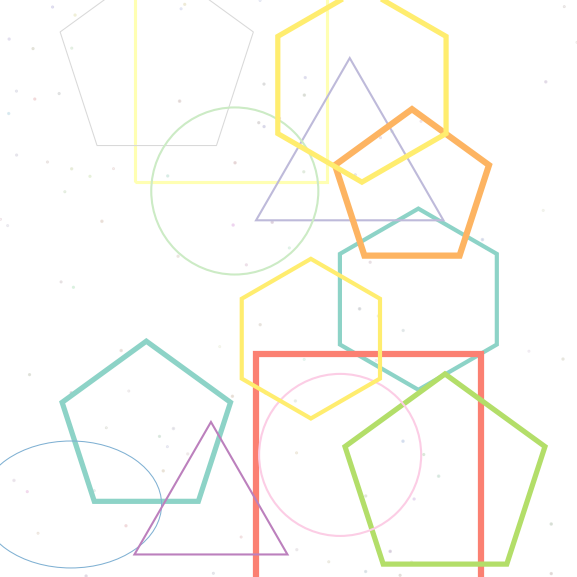[{"shape": "hexagon", "thickness": 2, "radius": 0.78, "center": [0.724, 0.481]}, {"shape": "pentagon", "thickness": 2.5, "radius": 0.77, "center": [0.253, 0.255]}, {"shape": "square", "thickness": 1.5, "radius": 0.83, "center": [0.4, 0.849]}, {"shape": "triangle", "thickness": 1, "radius": 0.94, "center": [0.606, 0.711]}, {"shape": "square", "thickness": 3, "radius": 0.98, "center": [0.638, 0.192]}, {"shape": "oval", "thickness": 0.5, "radius": 0.79, "center": [0.123, 0.126]}, {"shape": "pentagon", "thickness": 3, "radius": 0.7, "center": [0.713, 0.67]}, {"shape": "pentagon", "thickness": 2.5, "radius": 0.91, "center": [0.771, 0.17]}, {"shape": "circle", "thickness": 1, "radius": 0.7, "center": [0.589, 0.211]}, {"shape": "pentagon", "thickness": 0.5, "radius": 0.88, "center": [0.271, 0.889]}, {"shape": "triangle", "thickness": 1, "radius": 0.76, "center": [0.365, 0.115]}, {"shape": "circle", "thickness": 1, "radius": 0.72, "center": [0.407, 0.668]}, {"shape": "hexagon", "thickness": 2, "radius": 0.69, "center": [0.538, 0.413]}, {"shape": "hexagon", "thickness": 2.5, "radius": 0.84, "center": [0.627, 0.852]}]